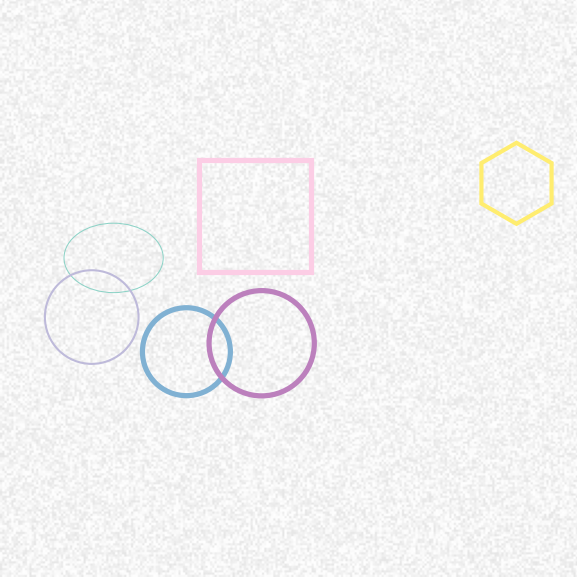[{"shape": "oval", "thickness": 0.5, "radius": 0.43, "center": [0.197, 0.553]}, {"shape": "circle", "thickness": 1, "radius": 0.41, "center": [0.159, 0.45]}, {"shape": "circle", "thickness": 2.5, "radius": 0.38, "center": [0.323, 0.39]}, {"shape": "square", "thickness": 2.5, "radius": 0.48, "center": [0.441, 0.626]}, {"shape": "circle", "thickness": 2.5, "radius": 0.46, "center": [0.453, 0.405]}, {"shape": "hexagon", "thickness": 2, "radius": 0.35, "center": [0.894, 0.682]}]